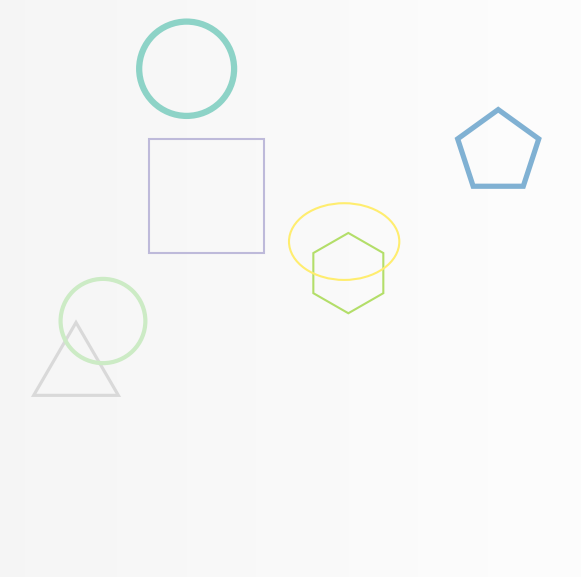[{"shape": "circle", "thickness": 3, "radius": 0.41, "center": [0.321, 0.88]}, {"shape": "square", "thickness": 1, "radius": 0.49, "center": [0.356, 0.659]}, {"shape": "pentagon", "thickness": 2.5, "radius": 0.37, "center": [0.857, 0.736]}, {"shape": "hexagon", "thickness": 1, "radius": 0.35, "center": [0.599, 0.526]}, {"shape": "triangle", "thickness": 1.5, "radius": 0.42, "center": [0.131, 0.357]}, {"shape": "circle", "thickness": 2, "radius": 0.36, "center": [0.177, 0.443]}, {"shape": "oval", "thickness": 1, "radius": 0.47, "center": [0.592, 0.581]}]